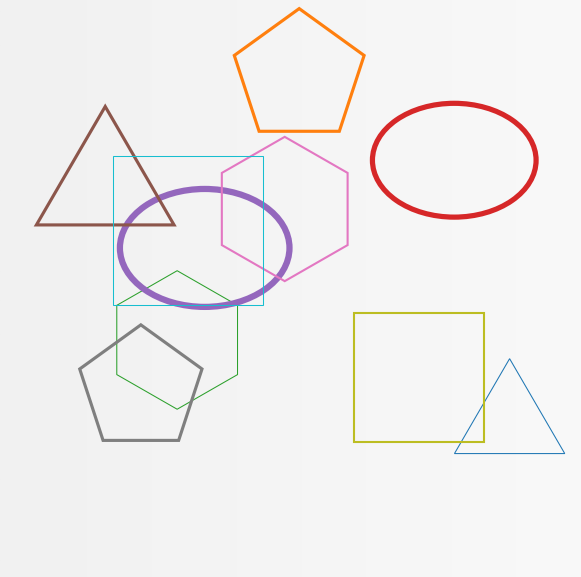[{"shape": "triangle", "thickness": 0.5, "radius": 0.55, "center": [0.877, 0.269]}, {"shape": "pentagon", "thickness": 1.5, "radius": 0.59, "center": [0.515, 0.867]}, {"shape": "hexagon", "thickness": 0.5, "radius": 0.6, "center": [0.305, 0.41]}, {"shape": "oval", "thickness": 2.5, "radius": 0.7, "center": [0.782, 0.722]}, {"shape": "oval", "thickness": 3, "radius": 0.73, "center": [0.352, 0.57]}, {"shape": "triangle", "thickness": 1.5, "radius": 0.68, "center": [0.181, 0.678]}, {"shape": "hexagon", "thickness": 1, "radius": 0.62, "center": [0.49, 0.637]}, {"shape": "pentagon", "thickness": 1.5, "radius": 0.55, "center": [0.242, 0.326]}, {"shape": "square", "thickness": 1, "radius": 0.56, "center": [0.721, 0.345]}, {"shape": "square", "thickness": 0.5, "radius": 0.64, "center": [0.323, 0.6]}]